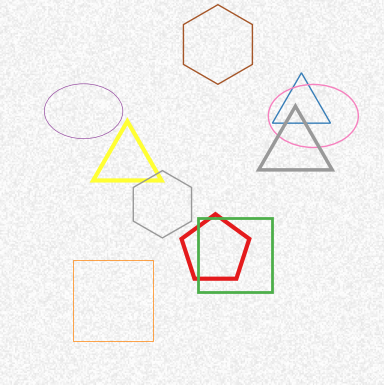[{"shape": "pentagon", "thickness": 3, "radius": 0.46, "center": [0.56, 0.351]}, {"shape": "triangle", "thickness": 1, "radius": 0.44, "center": [0.783, 0.724]}, {"shape": "square", "thickness": 2, "radius": 0.48, "center": [0.61, 0.338]}, {"shape": "oval", "thickness": 0.5, "radius": 0.51, "center": [0.217, 0.711]}, {"shape": "square", "thickness": 0.5, "radius": 0.52, "center": [0.293, 0.219]}, {"shape": "triangle", "thickness": 3, "radius": 0.51, "center": [0.331, 0.583]}, {"shape": "hexagon", "thickness": 1, "radius": 0.52, "center": [0.566, 0.884]}, {"shape": "oval", "thickness": 1, "radius": 0.58, "center": [0.814, 0.699]}, {"shape": "hexagon", "thickness": 1, "radius": 0.44, "center": [0.422, 0.469]}, {"shape": "triangle", "thickness": 2.5, "radius": 0.55, "center": [0.767, 0.614]}]